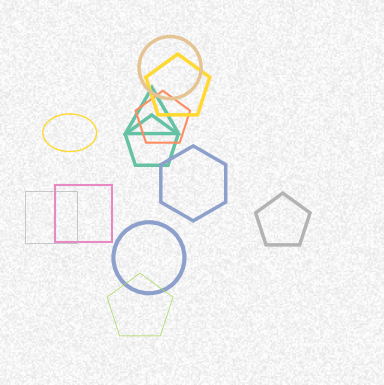[{"shape": "pentagon", "thickness": 2.5, "radius": 0.36, "center": [0.394, 0.629]}, {"shape": "triangle", "thickness": 2.5, "radius": 0.4, "center": [0.395, 0.693]}, {"shape": "pentagon", "thickness": 1.5, "radius": 0.37, "center": [0.423, 0.69]}, {"shape": "hexagon", "thickness": 2.5, "radius": 0.49, "center": [0.502, 0.524]}, {"shape": "circle", "thickness": 3, "radius": 0.46, "center": [0.387, 0.331]}, {"shape": "square", "thickness": 1.5, "radius": 0.37, "center": [0.217, 0.445]}, {"shape": "pentagon", "thickness": 0.5, "radius": 0.45, "center": [0.364, 0.2]}, {"shape": "pentagon", "thickness": 2.5, "radius": 0.44, "center": [0.462, 0.772]}, {"shape": "oval", "thickness": 1, "radius": 0.35, "center": [0.181, 0.655]}, {"shape": "circle", "thickness": 2.5, "radius": 0.4, "center": [0.442, 0.825]}, {"shape": "square", "thickness": 0.5, "radius": 0.34, "center": [0.132, 0.436]}, {"shape": "pentagon", "thickness": 2.5, "radius": 0.37, "center": [0.735, 0.424]}]